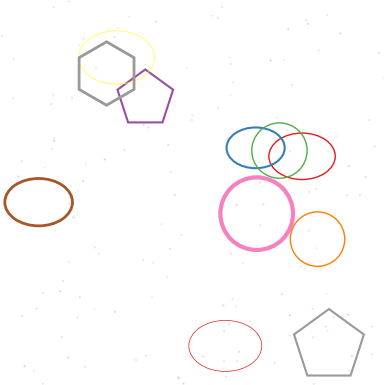[{"shape": "oval", "thickness": 0.5, "radius": 0.47, "center": [0.585, 0.102]}, {"shape": "oval", "thickness": 1, "radius": 0.43, "center": [0.785, 0.594]}, {"shape": "oval", "thickness": 1.5, "radius": 0.38, "center": [0.664, 0.616]}, {"shape": "circle", "thickness": 1, "radius": 0.36, "center": [0.726, 0.609]}, {"shape": "pentagon", "thickness": 1.5, "radius": 0.38, "center": [0.377, 0.744]}, {"shape": "circle", "thickness": 1, "radius": 0.35, "center": [0.825, 0.379]}, {"shape": "oval", "thickness": 0.5, "radius": 0.49, "center": [0.303, 0.851]}, {"shape": "oval", "thickness": 2, "radius": 0.44, "center": [0.1, 0.475]}, {"shape": "circle", "thickness": 3, "radius": 0.47, "center": [0.667, 0.445]}, {"shape": "pentagon", "thickness": 1.5, "radius": 0.48, "center": [0.854, 0.102]}, {"shape": "hexagon", "thickness": 2, "radius": 0.41, "center": [0.277, 0.809]}]